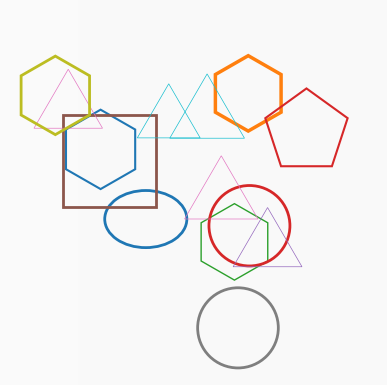[{"shape": "hexagon", "thickness": 1.5, "radius": 0.52, "center": [0.26, 0.612]}, {"shape": "oval", "thickness": 2, "radius": 0.53, "center": [0.376, 0.431]}, {"shape": "hexagon", "thickness": 2.5, "radius": 0.49, "center": [0.641, 0.757]}, {"shape": "hexagon", "thickness": 1, "radius": 0.5, "center": [0.605, 0.372]}, {"shape": "pentagon", "thickness": 1.5, "radius": 0.56, "center": [0.791, 0.659]}, {"shape": "circle", "thickness": 2, "radius": 0.52, "center": [0.644, 0.414]}, {"shape": "triangle", "thickness": 0.5, "radius": 0.51, "center": [0.69, 0.358]}, {"shape": "square", "thickness": 2, "radius": 0.6, "center": [0.282, 0.582]}, {"shape": "triangle", "thickness": 0.5, "radius": 0.55, "center": [0.571, 0.486]}, {"shape": "triangle", "thickness": 0.5, "radius": 0.51, "center": [0.176, 0.718]}, {"shape": "circle", "thickness": 2, "radius": 0.52, "center": [0.614, 0.148]}, {"shape": "hexagon", "thickness": 2, "radius": 0.51, "center": [0.143, 0.752]}, {"shape": "triangle", "thickness": 0.5, "radius": 0.47, "center": [0.435, 0.689]}, {"shape": "triangle", "thickness": 0.5, "radius": 0.56, "center": [0.534, 0.697]}]